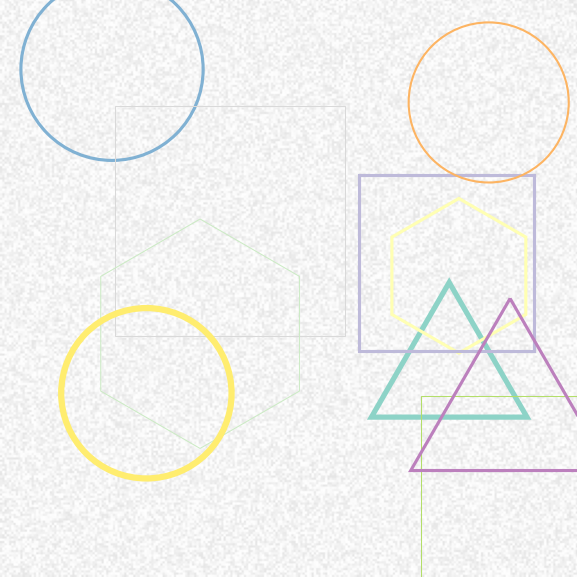[{"shape": "triangle", "thickness": 2.5, "radius": 0.78, "center": [0.778, 0.355]}, {"shape": "hexagon", "thickness": 1.5, "radius": 0.67, "center": [0.795, 0.522]}, {"shape": "square", "thickness": 1.5, "radius": 0.76, "center": [0.774, 0.544]}, {"shape": "circle", "thickness": 1.5, "radius": 0.79, "center": [0.194, 0.879]}, {"shape": "circle", "thickness": 1, "radius": 0.69, "center": [0.846, 0.822]}, {"shape": "square", "thickness": 0.5, "radius": 0.85, "center": [0.899, 0.142]}, {"shape": "square", "thickness": 0.5, "radius": 1.0, "center": [0.398, 0.617]}, {"shape": "triangle", "thickness": 1.5, "radius": 0.99, "center": [0.883, 0.284]}, {"shape": "hexagon", "thickness": 0.5, "radius": 0.99, "center": [0.346, 0.421]}, {"shape": "circle", "thickness": 3, "radius": 0.74, "center": [0.253, 0.318]}]